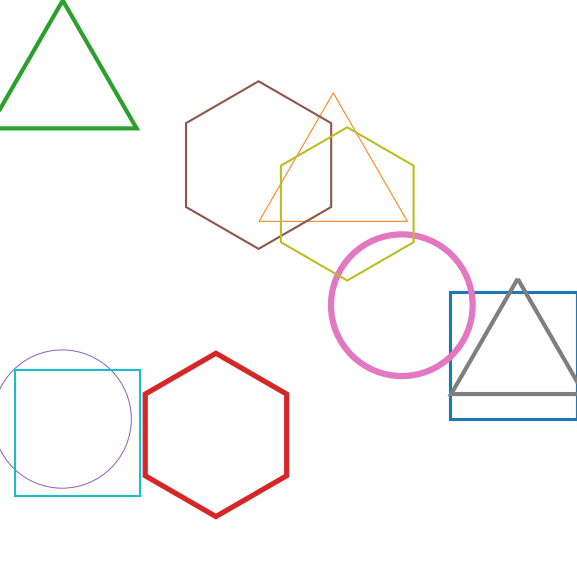[{"shape": "square", "thickness": 1.5, "radius": 0.55, "center": [0.889, 0.383]}, {"shape": "triangle", "thickness": 0.5, "radius": 0.74, "center": [0.577, 0.69]}, {"shape": "triangle", "thickness": 2, "radius": 0.74, "center": [0.109, 0.851]}, {"shape": "hexagon", "thickness": 2.5, "radius": 0.71, "center": [0.374, 0.246]}, {"shape": "circle", "thickness": 0.5, "radius": 0.6, "center": [0.108, 0.274]}, {"shape": "hexagon", "thickness": 1, "radius": 0.73, "center": [0.448, 0.713]}, {"shape": "circle", "thickness": 3, "radius": 0.61, "center": [0.696, 0.471]}, {"shape": "triangle", "thickness": 2, "radius": 0.67, "center": [0.896, 0.383]}, {"shape": "hexagon", "thickness": 1, "radius": 0.66, "center": [0.601, 0.646]}, {"shape": "square", "thickness": 1, "radius": 0.54, "center": [0.134, 0.25]}]